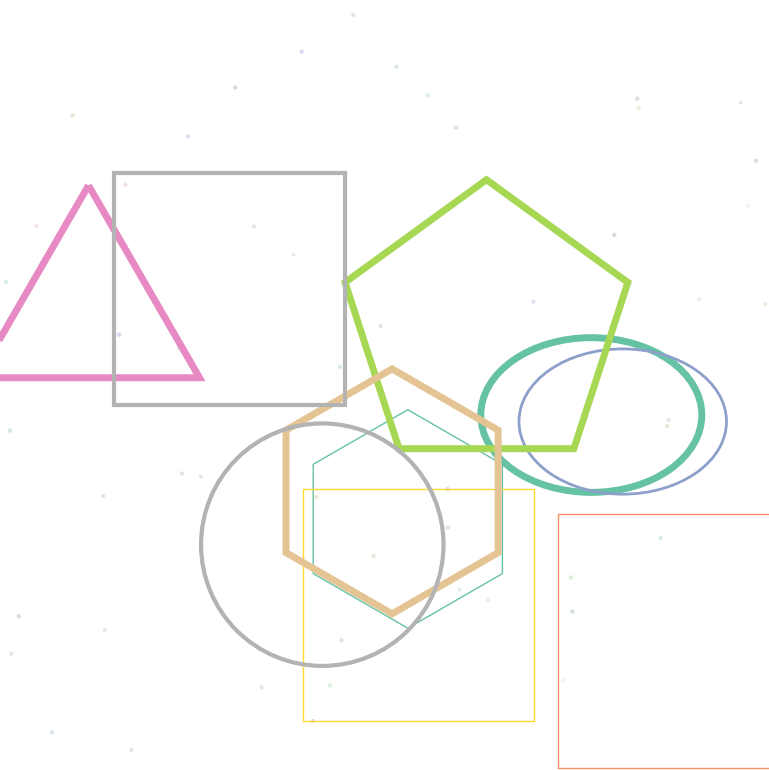[{"shape": "oval", "thickness": 2.5, "radius": 0.72, "center": [0.768, 0.461]}, {"shape": "hexagon", "thickness": 0.5, "radius": 0.71, "center": [0.53, 0.326]}, {"shape": "square", "thickness": 0.5, "radius": 0.82, "center": [0.89, 0.167]}, {"shape": "oval", "thickness": 1, "radius": 0.67, "center": [0.809, 0.453]}, {"shape": "triangle", "thickness": 2.5, "radius": 0.83, "center": [0.115, 0.593]}, {"shape": "pentagon", "thickness": 2.5, "radius": 0.97, "center": [0.632, 0.574]}, {"shape": "square", "thickness": 0.5, "radius": 0.75, "center": [0.544, 0.215]}, {"shape": "hexagon", "thickness": 2.5, "radius": 0.8, "center": [0.509, 0.362]}, {"shape": "circle", "thickness": 1.5, "radius": 0.79, "center": [0.419, 0.293]}, {"shape": "square", "thickness": 1.5, "radius": 0.75, "center": [0.298, 0.625]}]